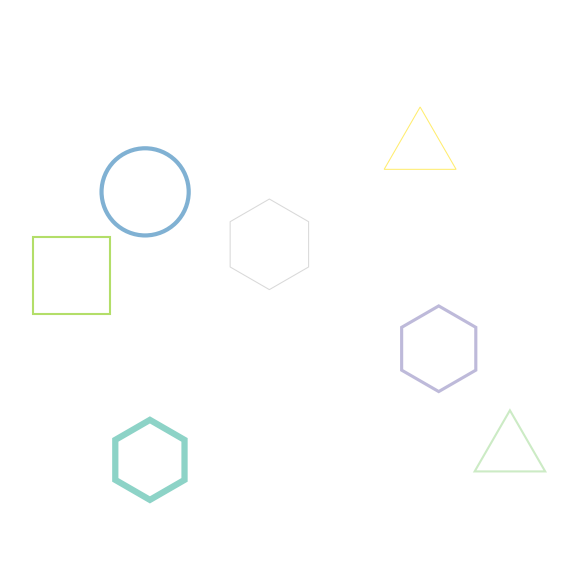[{"shape": "hexagon", "thickness": 3, "radius": 0.35, "center": [0.26, 0.203]}, {"shape": "hexagon", "thickness": 1.5, "radius": 0.37, "center": [0.76, 0.395]}, {"shape": "circle", "thickness": 2, "radius": 0.38, "center": [0.251, 0.667]}, {"shape": "square", "thickness": 1, "radius": 0.33, "center": [0.124, 0.522]}, {"shape": "hexagon", "thickness": 0.5, "radius": 0.39, "center": [0.466, 0.576]}, {"shape": "triangle", "thickness": 1, "radius": 0.35, "center": [0.883, 0.218]}, {"shape": "triangle", "thickness": 0.5, "radius": 0.36, "center": [0.727, 0.742]}]